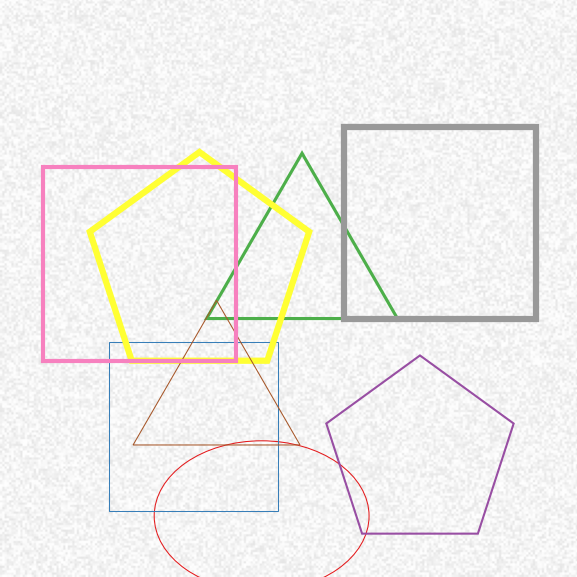[{"shape": "oval", "thickness": 0.5, "radius": 0.93, "center": [0.453, 0.106]}, {"shape": "square", "thickness": 0.5, "radius": 0.73, "center": [0.335, 0.261]}, {"shape": "triangle", "thickness": 1.5, "radius": 0.95, "center": [0.523, 0.543]}, {"shape": "pentagon", "thickness": 1, "radius": 0.85, "center": [0.727, 0.213]}, {"shape": "pentagon", "thickness": 3, "radius": 1.0, "center": [0.345, 0.536]}, {"shape": "triangle", "thickness": 0.5, "radius": 0.83, "center": [0.375, 0.312]}, {"shape": "square", "thickness": 2, "radius": 0.84, "center": [0.241, 0.542]}, {"shape": "square", "thickness": 3, "radius": 0.83, "center": [0.762, 0.613]}]